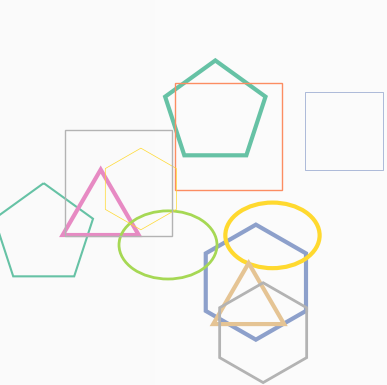[{"shape": "pentagon", "thickness": 1.5, "radius": 0.67, "center": [0.113, 0.39]}, {"shape": "pentagon", "thickness": 3, "radius": 0.68, "center": [0.556, 0.707]}, {"shape": "square", "thickness": 1, "radius": 0.69, "center": [0.59, 0.646]}, {"shape": "square", "thickness": 0.5, "radius": 0.51, "center": [0.887, 0.659]}, {"shape": "hexagon", "thickness": 3, "radius": 0.75, "center": [0.66, 0.267]}, {"shape": "triangle", "thickness": 3, "radius": 0.57, "center": [0.26, 0.446]}, {"shape": "oval", "thickness": 2, "radius": 0.63, "center": [0.434, 0.364]}, {"shape": "oval", "thickness": 3, "radius": 0.61, "center": [0.703, 0.389]}, {"shape": "hexagon", "thickness": 0.5, "radius": 0.53, "center": [0.364, 0.509]}, {"shape": "triangle", "thickness": 3, "radius": 0.53, "center": [0.642, 0.211]}, {"shape": "hexagon", "thickness": 2, "radius": 0.65, "center": [0.679, 0.136]}, {"shape": "square", "thickness": 1, "radius": 0.69, "center": [0.307, 0.524]}]